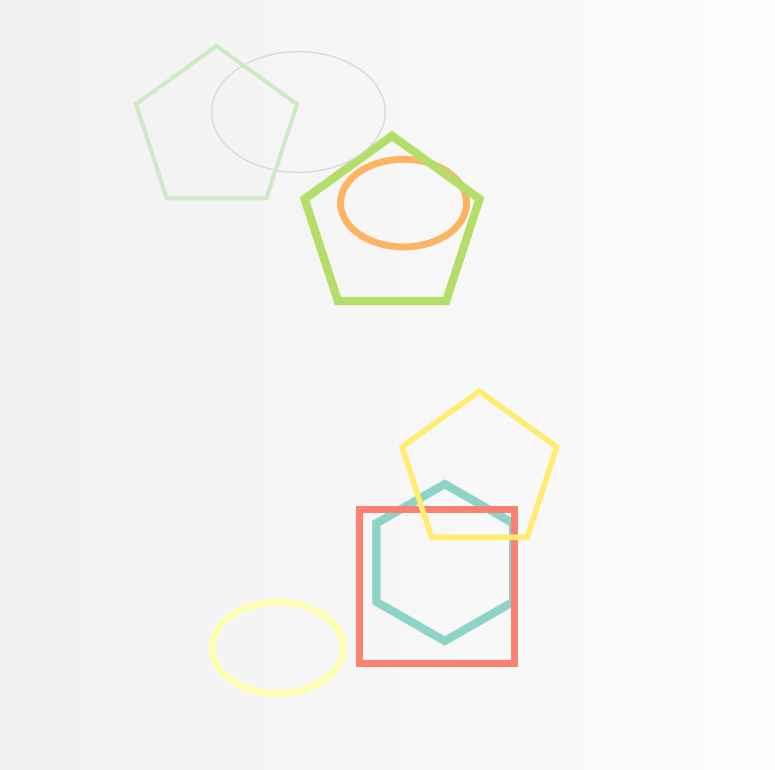[{"shape": "hexagon", "thickness": 3, "radius": 0.51, "center": [0.574, 0.269]}, {"shape": "oval", "thickness": 2.5, "radius": 0.42, "center": [0.358, 0.159]}, {"shape": "square", "thickness": 2.5, "radius": 0.5, "center": [0.563, 0.239]}, {"shape": "oval", "thickness": 2.5, "radius": 0.41, "center": [0.521, 0.736]}, {"shape": "pentagon", "thickness": 3, "radius": 0.59, "center": [0.506, 0.705]}, {"shape": "oval", "thickness": 0.5, "radius": 0.56, "center": [0.385, 0.855]}, {"shape": "pentagon", "thickness": 1.5, "radius": 0.55, "center": [0.279, 0.831]}, {"shape": "pentagon", "thickness": 2, "radius": 0.52, "center": [0.619, 0.387]}]